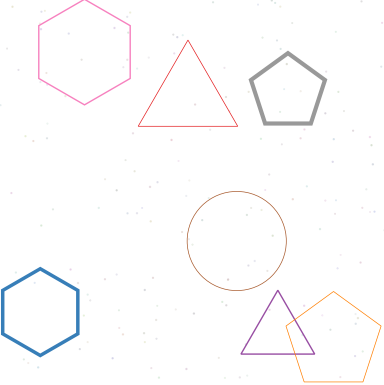[{"shape": "triangle", "thickness": 0.5, "radius": 0.75, "center": [0.488, 0.747]}, {"shape": "hexagon", "thickness": 2.5, "radius": 0.56, "center": [0.105, 0.189]}, {"shape": "triangle", "thickness": 1, "radius": 0.55, "center": [0.722, 0.136]}, {"shape": "pentagon", "thickness": 0.5, "radius": 0.65, "center": [0.866, 0.113]}, {"shape": "circle", "thickness": 0.5, "radius": 0.64, "center": [0.615, 0.374]}, {"shape": "hexagon", "thickness": 1, "radius": 0.69, "center": [0.219, 0.865]}, {"shape": "pentagon", "thickness": 3, "radius": 0.51, "center": [0.748, 0.761]}]